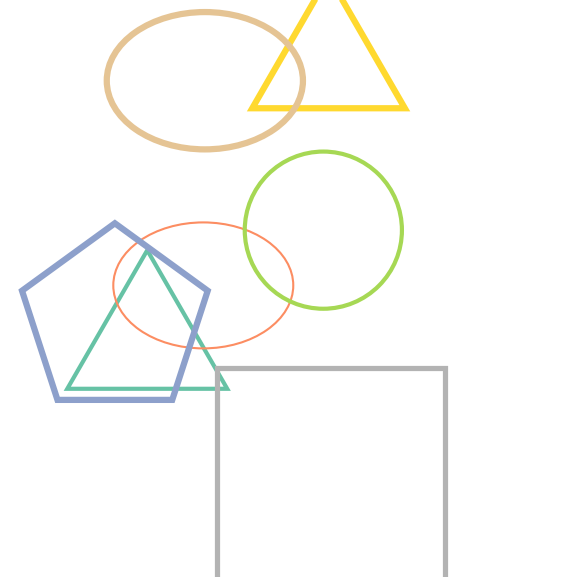[{"shape": "triangle", "thickness": 2, "radius": 0.8, "center": [0.255, 0.406]}, {"shape": "oval", "thickness": 1, "radius": 0.78, "center": [0.352, 0.505]}, {"shape": "pentagon", "thickness": 3, "radius": 0.85, "center": [0.199, 0.443]}, {"shape": "circle", "thickness": 2, "radius": 0.68, "center": [0.56, 0.601]}, {"shape": "triangle", "thickness": 3, "radius": 0.76, "center": [0.569, 0.888]}, {"shape": "oval", "thickness": 3, "radius": 0.85, "center": [0.355, 0.859]}, {"shape": "square", "thickness": 2.5, "radius": 0.99, "center": [0.573, 0.165]}]